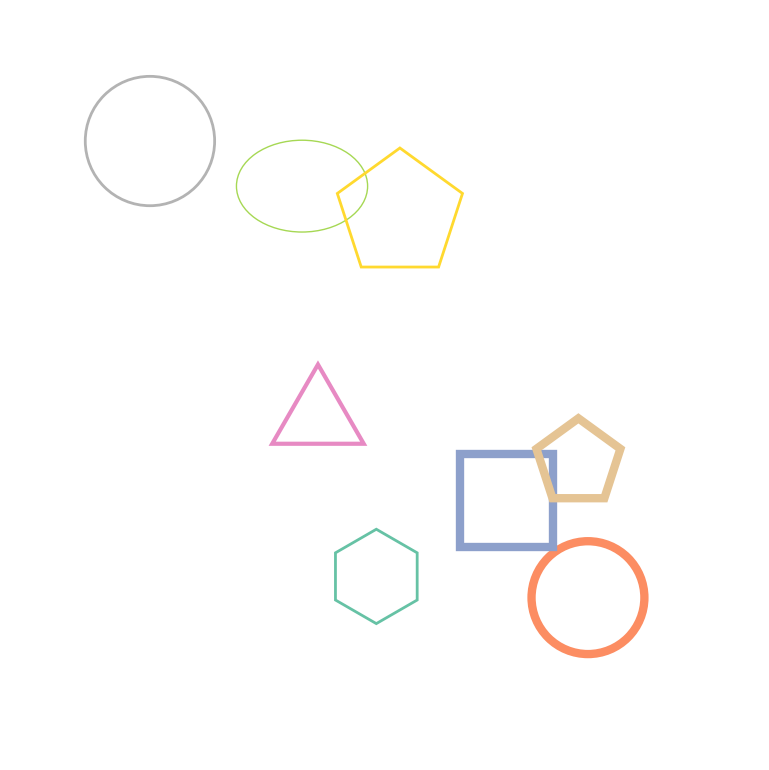[{"shape": "hexagon", "thickness": 1, "radius": 0.31, "center": [0.489, 0.251]}, {"shape": "circle", "thickness": 3, "radius": 0.37, "center": [0.764, 0.224]}, {"shape": "square", "thickness": 3, "radius": 0.3, "center": [0.658, 0.35]}, {"shape": "triangle", "thickness": 1.5, "radius": 0.34, "center": [0.413, 0.458]}, {"shape": "oval", "thickness": 0.5, "radius": 0.43, "center": [0.392, 0.758]}, {"shape": "pentagon", "thickness": 1, "radius": 0.43, "center": [0.519, 0.722]}, {"shape": "pentagon", "thickness": 3, "radius": 0.29, "center": [0.751, 0.399]}, {"shape": "circle", "thickness": 1, "radius": 0.42, "center": [0.195, 0.817]}]